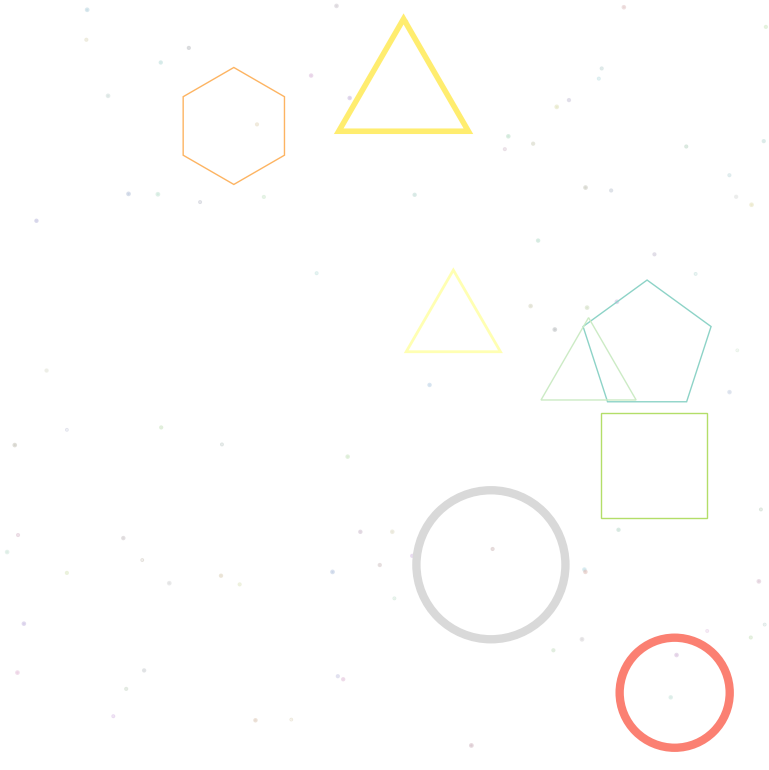[{"shape": "pentagon", "thickness": 0.5, "radius": 0.44, "center": [0.84, 0.549]}, {"shape": "triangle", "thickness": 1, "radius": 0.35, "center": [0.589, 0.579]}, {"shape": "circle", "thickness": 3, "radius": 0.36, "center": [0.876, 0.1]}, {"shape": "hexagon", "thickness": 0.5, "radius": 0.38, "center": [0.304, 0.836]}, {"shape": "square", "thickness": 0.5, "radius": 0.34, "center": [0.849, 0.395]}, {"shape": "circle", "thickness": 3, "radius": 0.48, "center": [0.638, 0.267]}, {"shape": "triangle", "thickness": 0.5, "radius": 0.36, "center": [0.764, 0.516]}, {"shape": "triangle", "thickness": 2, "radius": 0.49, "center": [0.524, 0.878]}]